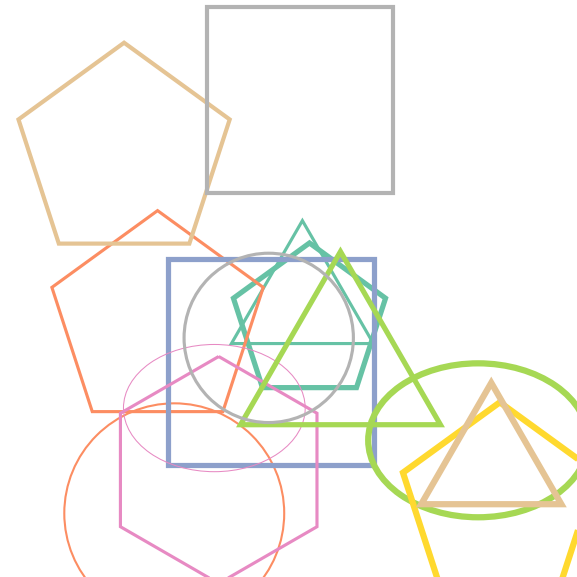[{"shape": "pentagon", "thickness": 2.5, "radius": 0.69, "center": [0.536, 0.44]}, {"shape": "triangle", "thickness": 1.5, "radius": 0.71, "center": [0.524, 0.475]}, {"shape": "circle", "thickness": 1, "radius": 0.95, "center": [0.302, 0.11]}, {"shape": "pentagon", "thickness": 1.5, "radius": 0.96, "center": [0.273, 0.442]}, {"shape": "square", "thickness": 2.5, "radius": 0.89, "center": [0.47, 0.372]}, {"shape": "hexagon", "thickness": 1.5, "radius": 0.98, "center": [0.379, 0.185]}, {"shape": "oval", "thickness": 0.5, "radius": 0.79, "center": [0.371, 0.292]}, {"shape": "oval", "thickness": 3, "radius": 0.95, "center": [0.828, 0.237]}, {"shape": "triangle", "thickness": 2.5, "radius": 1.0, "center": [0.59, 0.364]}, {"shape": "pentagon", "thickness": 3, "radius": 0.88, "center": [0.866, 0.126]}, {"shape": "triangle", "thickness": 3, "radius": 0.7, "center": [0.851, 0.196]}, {"shape": "pentagon", "thickness": 2, "radius": 0.96, "center": [0.215, 0.733]}, {"shape": "square", "thickness": 2, "radius": 0.8, "center": [0.52, 0.825]}, {"shape": "circle", "thickness": 1.5, "radius": 0.73, "center": [0.465, 0.414]}]